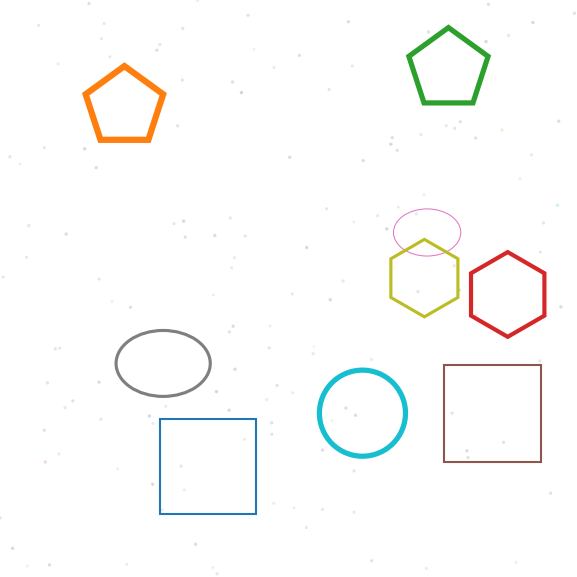[{"shape": "square", "thickness": 1, "radius": 0.41, "center": [0.36, 0.192]}, {"shape": "pentagon", "thickness": 3, "radius": 0.35, "center": [0.215, 0.814]}, {"shape": "pentagon", "thickness": 2.5, "radius": 0.36, "center": [0.777, 0.879]}, {"shape": "hexagon", "thickness": 2, "radius": 0.37, "center": [0.879, 0.489]}, {"shape": "square", "thickness": 1, "radius": 0.42, "center": [0.853, 0.283]}, {"shape": "oval", "thickness": 0.5, "radius": 0.29, "center": [0.74, 0.597]}, {"shape": "oval", "thickness": 1.5, "radius": 0.41, "center": [0.283, 0.37]}, {"shape": "hexagon", "thickness": 1.5, "radius": 0.34, "center": [0.735, 0.518]}, {"shape": "circle", "thickness": 2.5, "radius": 0.37, "center": [0.628, 0.284]}]